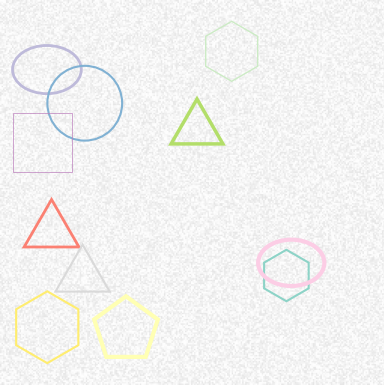[{"shape": "hexagon", "thickness": 1.5, "radius": 0.33, "center": [0.744, 0.284]}, {"shape": "pentagon", "thickness": 3, "radius": 0.44, "center": [0.327, 0.143]}, {"shape": "oval", "thickness": 2, "radius": 0.45, "center": [0.122, 0.819]}, {"shape": "triangle", "thickness": 2, "radius": 0.41, "center": [0.134, 0.4]}, {"shape": "circle", "thickness": 1.5, "radius": 0.49, "center": [0.22, 0.732]}, {"shape": "triangle", "thickness": 2.5, "radius": 0.39, "center": [0.512, 0.665]}, {"shape": "oval", "thickness": 3, "radius": 0.43, "center": [0.757, 0.317]}, {"shape": "triangle", "thickness": 1.5, "radius": 0.41, "center": [0.214, 0.283]}, {"shape": "square", "thickness": 0.5, "radius": 0.38, "center": [0.11, 0.631]}, {"shape": "hexagon", "thickness": 1, "radius": 0.39, "center": [0.602, 0.867]}, {"shape": "hexagon", "thickness": 1.5, "radius": 0.47, "center": [0.123, 0.15]}]